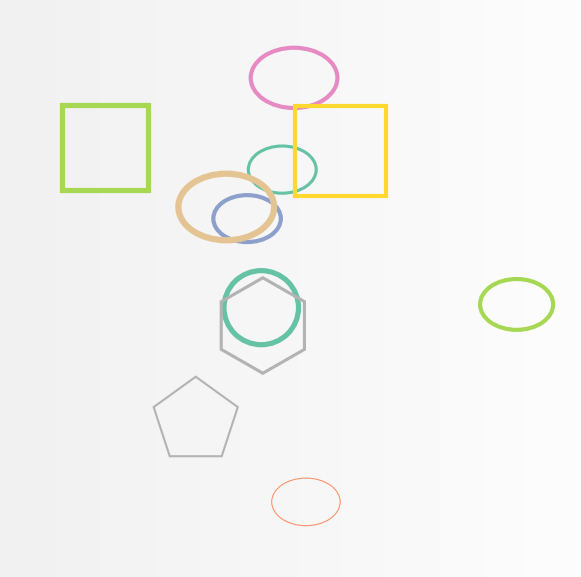[{"shape": "circle", "thickness": 2.5, "radius": 0.32, "center": [0.449, 0.466]}, {"shape": "oval", "thickness": 1.5, "radius": 0.29, "center": [0.486, 0.705]}, {"shape": "oval", "thickness": 0.5, "radius": 0.29, "center": [0.526, 0.13]}, {"shape": "oval", "thickness": 2, "radius": 0.29, "center": [0.425, 0.621]}, {"shape": "oval", "thickness": 2, "radius": 0.37, "center": [0.506, 0.864]}, {"shape": "square", "thickness": 2.5, "radius": 0.37, "center": [0.181, 0.744]}, {"shape": "oval", "thickness": 2, "radius": 0.31, "center": [0.889, 0.472]}, {"shape": "square", "thickness": 2, "radius": 0.39, "center": [0.586, 0.738]}, {"shape": "oval", "thickness": 3, "radius": 0.41, "center": [0.389, 0.641]}, {"shape": "hexagon", "thickness": 1.5, "radius": 0.41, "center": [0.452, 0.435]}, {"shape": "pentagon", "thickness": 1, "radius": 0.38, "center": [0.337, 0.271]}]